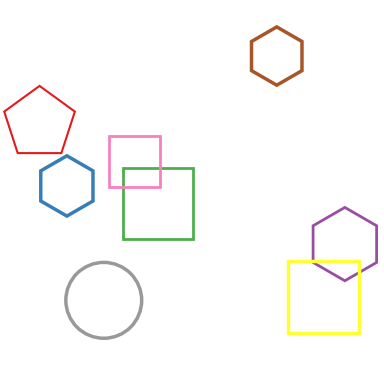[{"shape": "pentagon", "thickness": 1.5, "radius": 0.48, "center": [0.103, 0.68]}, {"shape": "hexagon", "thickness": 2.5, "radius": 0.39, "center": [0.174, 0.517]}, {"shape": "square", "thickness": 2, "radius": 0.46, "center": [0.41, 0.471]}, {"shape": "hexagon", "thickness": 2, "radius": 0.48, "center": [0.896, 0.366]}, {"shape": "square", "thickness": 2.5, "radius": 0.46, "center": [0.841, 0.228]}, {"shape": "hexagon", "thickness": 2.5, "radius": 0.38, "center": [0.719, 0.854]}, {"shape": "square", "thickness": 2, "radius": 0.33, "center": [0.35, 0.58]}, {"shape": "circle", "thickness": 2.5, "radius": 0.49, "center": [0.27, 0.22]}]